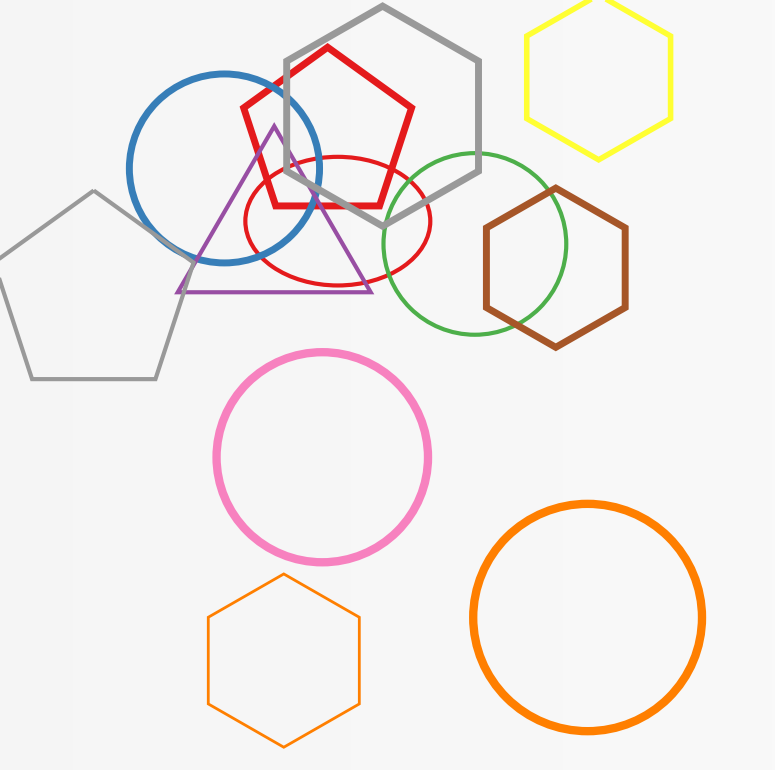[{"shape": "pentagon", "thickness": 2.5, "radius": 0.57, "center": [0.423, 0.825]}, {"shape": "oval", "thickness": 1.5, "radius": 0.6, "center": [0.436, 0.713]}, {"shape": "circle", "thickness": 2.5, "radius": 0.61, "center": [0.29, 0.781]}, {"shape": "circle", "thickness": 1.5, "radius": 0.59, "center": [0.613, 0.683]}, {"shape": "triangle", "thickness": 1.5, "radius": 0.72, "center": [0.354, 0.692]}, {"shape": "circle", "thickness": 3, "radius": 0.74, "center": [0.758, 0.198]}, {"shape": "hexagon", "thickness": 1, "radius": 0.56, "center": [0.366, 0.142]}, {"shape": "hexagon", "thickness": 2, "radius": 0.54, "center": [0.772, 0.9]}, {"shape": "hexagon", "thickness": 2.5, "radius": 0.52, "center": [0.717, 0.652]}, {"shape": "circle", "thickness": 3, "radius": 0.68, "center": [0.416, 0.406]}, {"shape": "pentagon", "thickness": 1.5, "radius": 0.68, "center": [0.121, 0.617]}, {"shape": "hexagon", "thickness": 2.5, "radius": 0.71, "center": [0.494, 0.849]}]